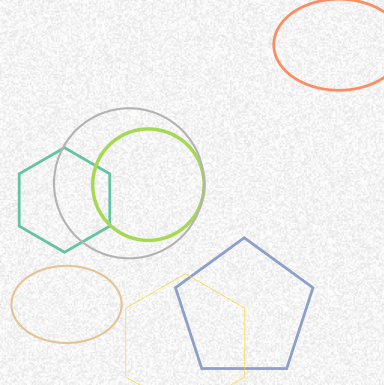[{"shape": "hexagon", "thickness": 2, "radius": 0.68, "center": [0.167, 0.481]}, {"shape": "oval", "thickness": 2, "radius": 0.85, "center": [0.88, 0.884]}, {"shape": "pentagon", "thickness": 2, "radius": 0.94, "center": [0.634, 0.195]}, {"shape": "circle", "thickness": 2.5, "radius": 0.72, "center": [0.385, 0.52]}, {"shape": "hexagon", "thickness": 0.5, "radius": 0.89, "center": [0.481, 0.11]}, {"shape": "oval", "thickness": 1.5, "radius": 0.72, "center": [0.173, 0.209]}, {"shape": "circle", "thickness": 1.5, "radius": 0.97, "center": [0.335, 0.524]}]